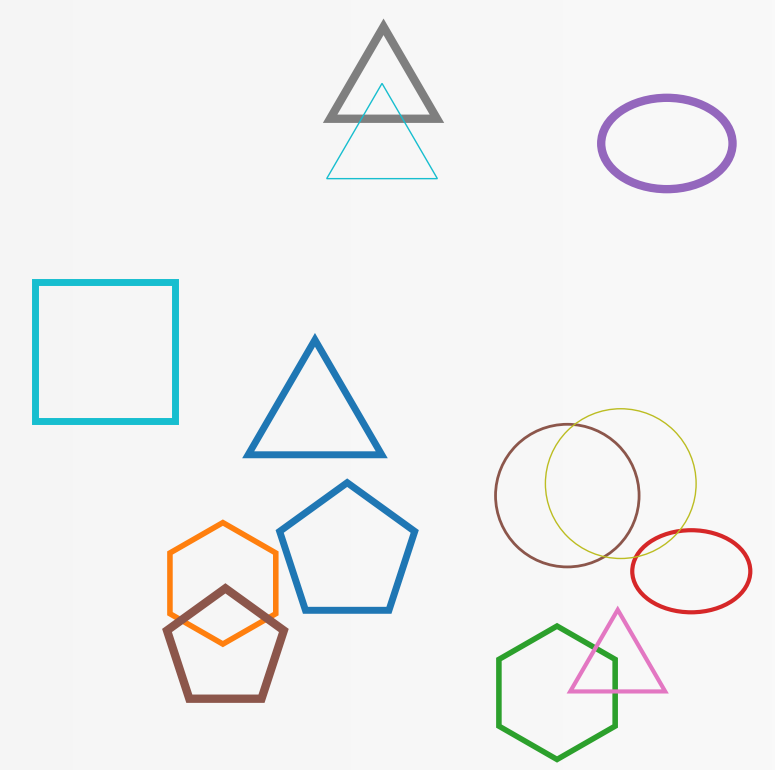[{"shape": "triangle", "thickness": 2.5, "radius": 0.5, "center": [0.406, 0.459]}, {"shape": "pentagon", "thickness": 2.5, "radius": 0.46, "center": [0.448, 0.282]}, {"shape": "hexagon", "thickness": 2, "radius": 0.39, "center": [0.288, 0.242]}, {"shape": "hexagon", "thickness": 2, "radius": 0.43, "center": [0.719, 0.1]}, {"shape": "oval", "thickness": 1.5, "radius": 0.38, "center": [0.892, 0.258]}, {"shape": "oval", "thickness": 3, "radius": 0.42, "center": [0.86, 0.814]}, {"shape": "circle", "thickness": 1, "radius": 0.46, "center": [0.732, 0.356]}, {"shape": "pentagon", "thickness": 3, "radius": 0.4, "center": [0.291, 0.157]}, {"shape": "triangle", "thickness": 1.5, "radius": 0.35, "center": [0.797, 0.137]}, {"shape": "triangle", "thickness": 3, "radius": 0.4, "center": [0.495, 0.886]}, {"shape": "circle", "thickness": 0.5, "radius": 0.49, "center": [0.801, 0.372]}, {"shape": "square", "thickness": 2.5, "radius": 0.45, "center": [0.135, 0.543]}, {"shape": "triangle", "thickness": 0.5, "radius": 0.41, "center": [0.493, 0.809]}]